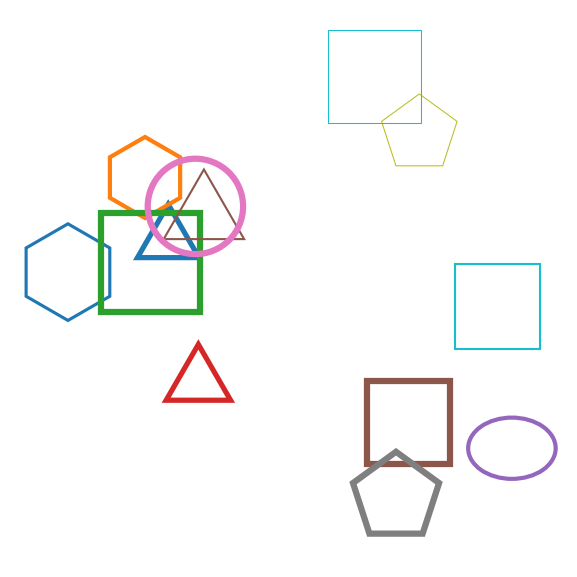[{"shape": "hexagon", "thickness": 1.5, "radius": 0.42, "center": [0.118, 0.528]}, {"shape": "triangle", "thickness": 2.5, "radius": 0.31, "center": [0.291, 0.584]}, {"shape": "hexagon", "thickness": 2, "radius": 0.35, "center": [0.251, 0.692]}, {"shape": "square", "thickness": 3, "radius": 0.43, "center": [0.26, 0.545]}, {"shape": "triangle", "thickness": 2.5, "radius": 0.32, "center": [0.343, 0.338]}, {"shape": "oval", "thickness": 2, "radius": 0.38, "center": [0.886, 0.223]}, {"shape": "triangle", "thickness": 1, "radius": 0.4, "center": [0.353, 0.625]}, {"shape": "square", "thickness": 3, "radius": 0.36, "center": [0.707, 0.267]}, {"shape": "circle", "thickness": 3, "radius": 0.41, "center": [0.338, 0.642]}, {"shape": "pentagon", "thickness": 3, "radius": 0.39, "center": [0.686, 0.138]}, {"shape": "pentagon", "thickness": 0.5, "radius": 0.34, "center": [0.726, 0.768]}, {"shape": "square", "thickness": 0.5, "radius": 0.4, "center": [0.648, 0.866]}, {"shape": "square", "thickness": 1, "radius": 0.37, "center": [0.862, 0.469]}]